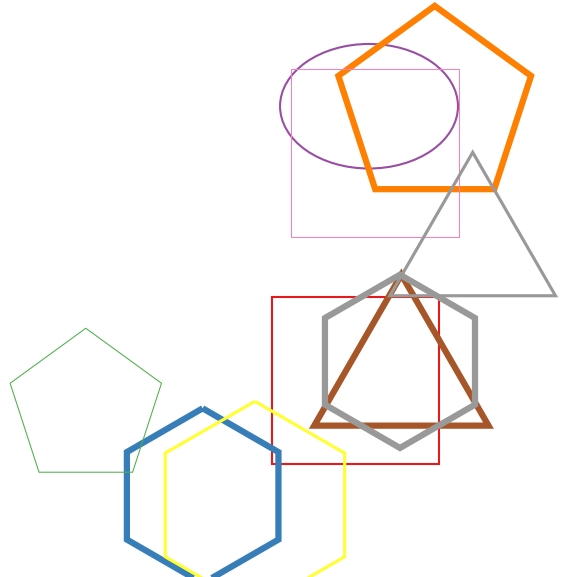[{"shape": "square", "thickness": 1, "radius": 0.72, "center": [0.616, 0.341]}, {"shape": "hexagon", "thickness": 3, "radius": 0.76, "center": [0.351, 0.141]}, {"shape": "pentagon", "thickness": 0.5, "radius": 0.69, "center": [0.149, 0.293]}, {"shape": "oval", "thickness": 1, "radius": 0.77, "center": [0.639, 0.815]}, {"shape": "pentagon", "thickness": 3, "radius": 0.88, "center": [0.753, 0.813]}, {"shape": "hexagon", "thickness": 1.5, "radius": 0.9, "center": [0.441, 0.125]}, {"shape": "triangle", "thickness": 3, "radius": 0.87, "center": [0.695, 0.349]}, {"shape": "square", "thickness": 0.5, "radius": 0.73, "center": [0.649, 0.734]}, {"shape": "triangle", "thickness": 1.5, "radius": 0.83, "center": [0.819, 0.57]}, {"shape": "hexagon", "thickness": 3, "radius": 0.75, "center": [0.693, 0.373]}]